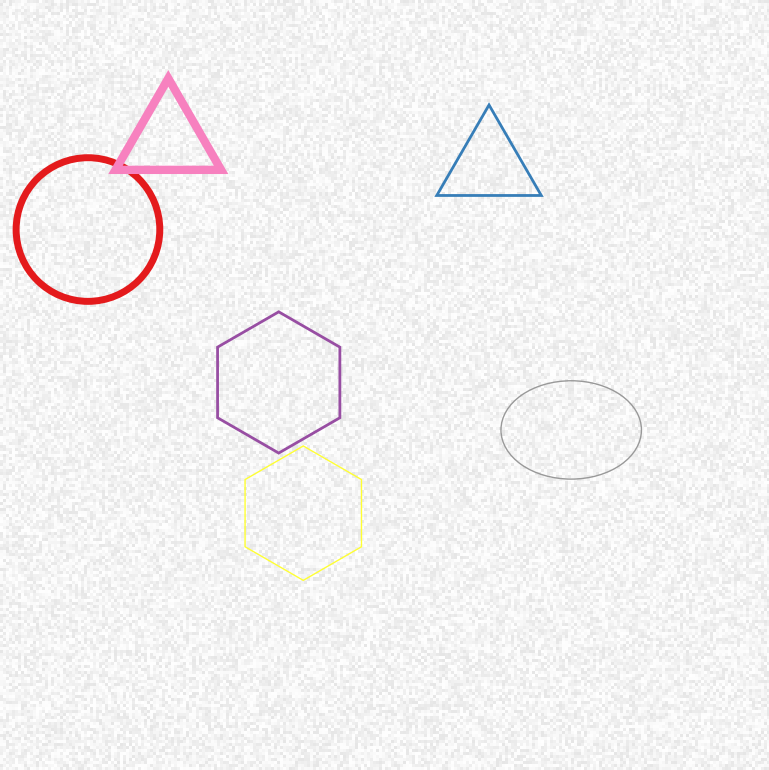[{"shape": "circle", "thickness": 2.5, "radius": 0.47, "center": [0.114, 0.702]}, {"shape": "triangle", "thickness": 1, "radius": 0.39, "center": [0.635, 0.785]}, {"shape": "hexagon", "thickness": 1, "radius": 0.46, "center": [0.362, 0.503]}, {"shape": "hexagon", "thickness": 0.5, "radius": 0.44, "center": [0.394, 0.334]}, {"shape": "triangle", "thickness": 3, "radius": 0.4, "center": [0.219, 0.819]}, {"shape": "oval", "thickness": 0.5, "radius": 0.46, "center": [0.742, 0.442]}]